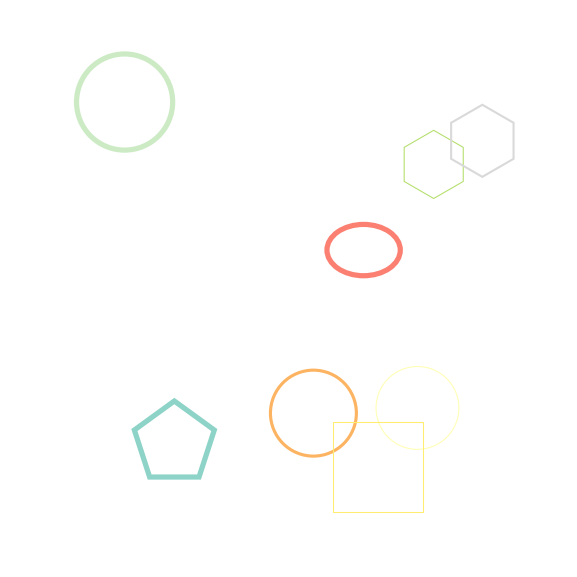[{"shape": "pentagon", "thickness": 2.5, "radius": 0.36, "center": [0.302, 0.232]}, {"shape": "circle", "thickness": 0.5, "radius": 0.36, "center": [0.723, 0.293]}, {"shape": "oval", "thickness": 2.5, "radius": 0.32, "center": [0.63, 0.566]}, {"shape": "circle", "thickness": 1.5, "radius": 0.37, "center": [0.543, 0.284]}, {"shape": "hexagon", "thickness": 0.5, "radius": 0.3, "center": [0.751, 0.714]}, {"shape": "hexagon", "thickness": 1, "radius": 0.31, "center": [0.835, 0.755]}, {"shape": "circle", "thickness": 2.5, "radius": 0.42, "center": [0.216, 0.822]}, {"shape": "square", "thickness": 0.5, "radius": 0.39, "center": [0.655, 0.191]}]